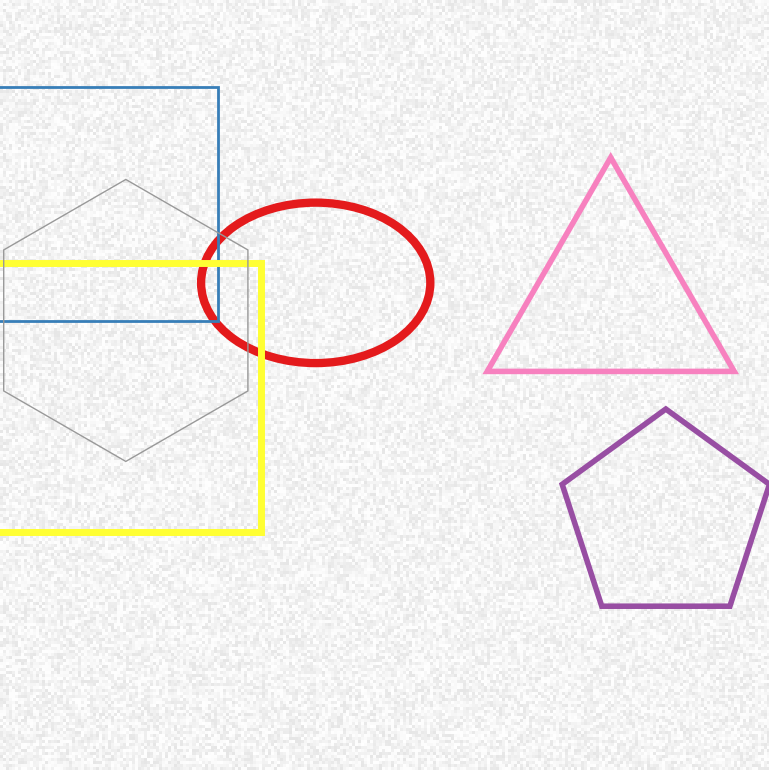[{"shape": "oval", "thickness": 3, "radius": 0.74, "center": [0.41, 0.633]}, {"shape": "square", "thickness": 1, "radius": 0.76, "center": [0.131, 0.735]}, {"shape": "pentagon", "thickness": 2, "radius": 0.71, "center": [0.865, 0.327]}, {"shape": "square", "thickness": 2.5, "radius": 0.87, "center": [0.165, 0.484]}, {"shape": "triangle", "thickness": 2, "radius": 0.93, "center": [0.793, 0.61]}, {"shape": "hexagon", "thickness": 0.5, "radius": 0.92, "center": [0.163, 0.584]}]